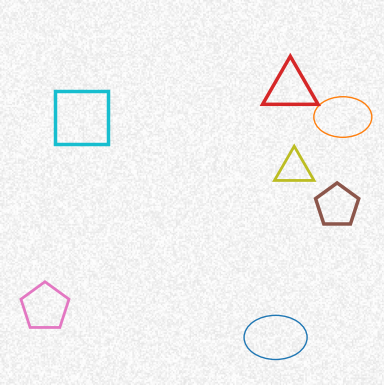[{"shape": "oval", "thickness": 1, "radius": 0.41, "center": [0.716, 0.124]}, {"shape": "oval", "thickness": 1, "radius": 0.38, "center": [0.89, 0.696]}, {"shape": "triangle", "thickness": 2.5, "radius": 0.42, "center": [0.754, 0.771]}, {"shape": "pentagon", "thickness": 2.5, "radius": 0.29, "center": [0.876, 0.466]}, {"shape": "pentagon", "thickness": 2, "radius": 0.33, "center": [0.117, 0.203]}, {"shape": "triangle", "thickness": 2, "radius": 0.3, "center": [0.764, 0.561]}, {"shape": "square", "thickness": 2.5, "radius": 0.34, "center": [0.212, 0.694]}]